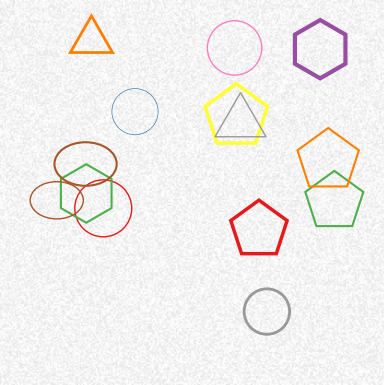[{"shape": "pentagon", "thickness": 2.5, "radius": 0.38, "center": [0.673, 0.403]}, {"shape": "circle", "thickness": 1, "radius": 0.37, "center": [0.268, 0.459]}, {"shape": "circle", "thickness": 0.5, "radius": 0.3, "center": [0.351, 0.71]}, {"shape": "pentagon", "thickness": 1.5, "radius": 0.4, "center": [0.868, 0.477]}, {"shape": "hexagon", "thickness": 1.5, "radius": 0.38, "center": [0.224, 0.497]}, {"shape": "hexagon", "thickness": 3, "radius": 0.38, "center": [0.832, 0.872]}, {"shape": "pentagon", "thickness": 1.5, "radius": 0.42, "center": [0.852, 0.584]}, {"shape": "triangle", "thickness": 2, "radius": 0.32, "center": [0.238, 0.895]}, {"shape": "pentagon", "thickness": 2.5, "radius": 0.43, "center": [0.614, 0.697]}, {"shape": "oval", "thickness": 1.5, "radius": 0.4, "center": [0.222, 0.574]}, {"shape": "oval", "thickness": 1, "radius": 0.35, "center": [0.147, 0.48]}, {"shape": "circle", "thickness": 1, "radius": 0.35, "center": [0.609, 0.876]}, {"shape": "circle", "thickness": 2, "radius": 0.3, "center": [0.693, 0.191]}, {"shape": "triangle", "thickness": 1, "radius": 0.38, "center": [0.625, 0.683]}]